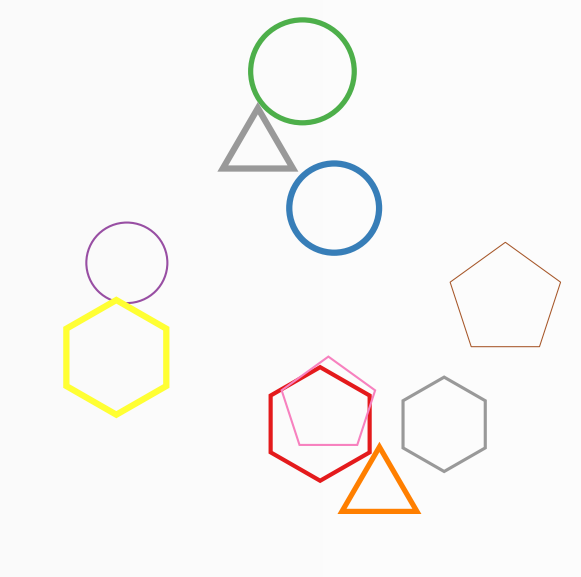[{"shape": "hexagon", "thickness": 2, "radius": 0.49, "center": [0.551, 0.265]}, {"shape": "circle", "thickness": 3, "radius": 0.39, "center": [0.575, 0.639]}, {"shape": "circle", "thickness": 2.5, "radius": 0.45, "center": [0.52, 0.876]}, {"shape": "circle", "thickness": 1, "radius": 0.35, "center": [0.218, 0.544]}, {"shape": "triangle", "thickness": 2.5, "radius": 0.37, "center": [0.653, 0.151]}, {"shape": "hexagon", "thickness": 3, "radius": 0.5, "center": [0.2, 0.38]}, {"shape": "pentagon", "thickness": 0.5, "radius": 0.5, "center": [0.869, 0.48]}, {"shape": "pentagon", "thickness": 1, "radius": 0.42, "center": [0.565, 0.297]}, {"shape": "hexagon", "thickness": 1.5, "radius": 0.41, "center": [0.764, 0.264]}, {"shape": "triangle", "thickness": 3, "radius": 0.35, "center": [0.444, 0.742]}]